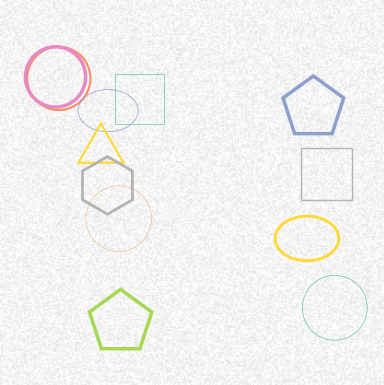[{"shape": "circle", "thickness": 0.5, "radius": 0.42, "center": [0.87, 0.201]}, {"shape": "square", "thickness": 0.5, "radius": 0.32, "center": [0.362, 0.742]}, {"shape": "circle", "thickness": 1.5, "radius": 0.41, "center": [0.153, 0.796]}, {"shape": "pentagon", "thickness": 2.5, "radius": 0.41, "center": [0.814, 0.72]}, {"shape": "oval", "thickness": 0.5, "radius": 0.39, "center": [0.281, 0.713]}, {"shape": "circle", "thickness": 2.5, "radius": 0.39, "center": [0.144, 0.8]}, {"shape": "pentagon", "thickness": 2.5, "radius": 0.43, "center": [0.313, 0.163]}, {"shape": "triangle", "thickness": 1.5, "radius": 0.34, "center": [0.262, 0.611]}, {"shape": "oval", "thickness": 2, "radius": 0.41, "center": [0.797, 0.381]}, {"shape": "circle", "thickness": 0.5, "radius": 0.43, "center": [0.308, 0.432]}, {"shape": "hexagon", "thickness": 2, "radius": 0.37, "center": [0.279, 0.518]}, {"shape": "square", "thickness": 1, "radius": 0.33, "center": [0.849, 0.548]}]